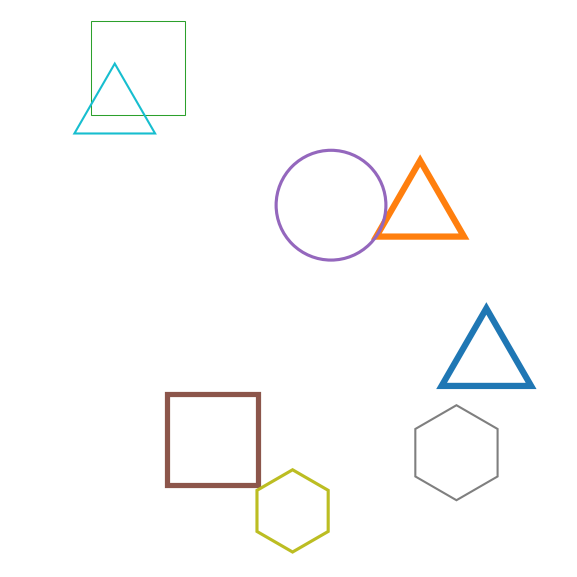[{"shape": "triangle", "thickness": 3, "radius": 0.45, "center": [0.842, 0.376]}, {"shape": "triangle", "thickness": 3, "radius": 0.44, "center": [0.728, 0.633]}, {"shape": "square", "thickness": 0.5, "radius": 0.41, "center": [0.239, 0.881]}, {"shape": "circle", "thickness": 1.5, "radius": 0.48, "center": [0.573, 0.644]}, {"shape": "square", "thickness": 2.5, "radius": 0.39, "center": [0.368, 0.238]}, {"shape": "hexagon", "thickness": 1, "radius": 0.41, "center": [0.79, 0.215]}, {"shape": "hexagon", "thickness": 1.5, "radius": 0.36, "center": [0.507, 0.114]}, {"shape": "triangle", "thickness": 1, "radius": 0.4, "center": [0.199, 0.808]}]